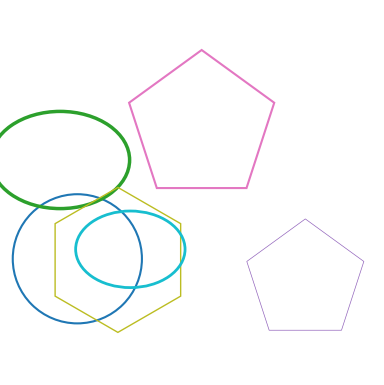[{"shape": "circle", "thickness": 1.5, "radius": 0.84, "center": [0.201, 0.328]}, {"shape": "oval", "thickness": 2.5, "radius": 0.9, "center": [0.156, 0.584]}, {"shape": "pentagon", "thickness": 0.5, "radius": 0.8, "center": [0.793, 0.272]}, {"shape": "pentagon", "thickness": 1.5, "radius": 0.99, "center": [0.524, 0.672]}, {"shape": "hexagon", "thickness": 1, "radius": 0.94, "center": [0.306, 0.325]}, {"shape": "oval", "thickness": 2, "radius": 0.71, "center": [0.339, 0.352]}]